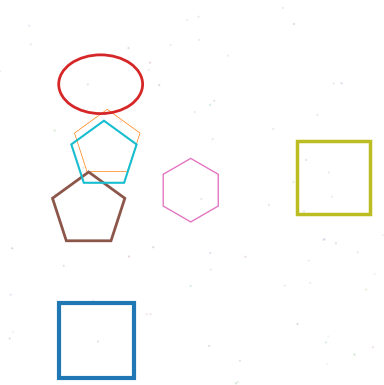[{"shape": "square", "thickness": 3, "radius": 0.49, "center": [0.251, 0.115]}, {"shape": "pentagon", "thickness": 0.5, "radius": 0.45, "center": [0.279, 0.627]}, {"shape": "oval", "thickness": 2, "radius": 0.54, "center": [0.261, 0.781]}, {"shape": "pentagon", "thickness": 2, "radius": 0.49, "center": [0.23, 0.454]}, {"shape": "hexagon", "thickness": 1, "radius": 0.41, "center": [0.495, 0.506]}, {"shape": "square", "thickness": 2.5, "radius": 0.47, "center": [0.867, 0.54]}, {"shape": "pentagon", "thickness": 1.5, "radius": 0.45, "center": [0.27, 0.597]}]